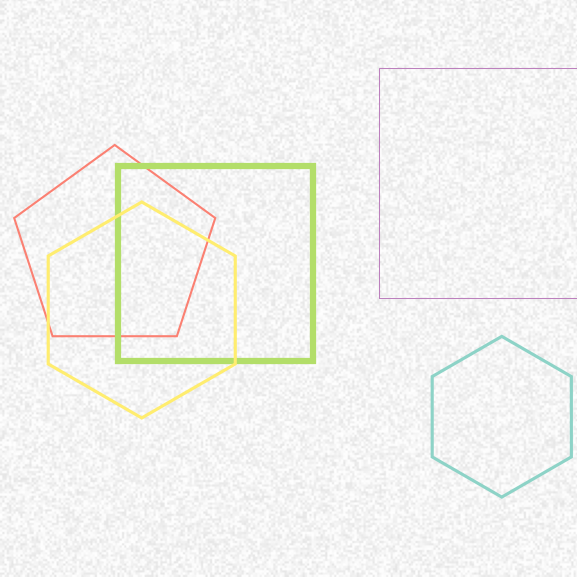[{"shape": "hexagon", "thickness": 1.5, "radius": 0.7, "center": [0.869, 0.278]}, {"shape": "pentagon", "thickness": 1, "radius": 0.92, "center": [0.199, 0.565]}, {"shape": "square", "thickness": 3, "radius": 0.84, "center": [0.373, 0.542]}, {"shape": "square", "thickness": 0.5, "radius": 0.99, "center": [0.855, 0.682]}, {"shape": "hexagon", "thickness": 1.5, "radius": 0.93, "center": [0.245, 0.462]}]